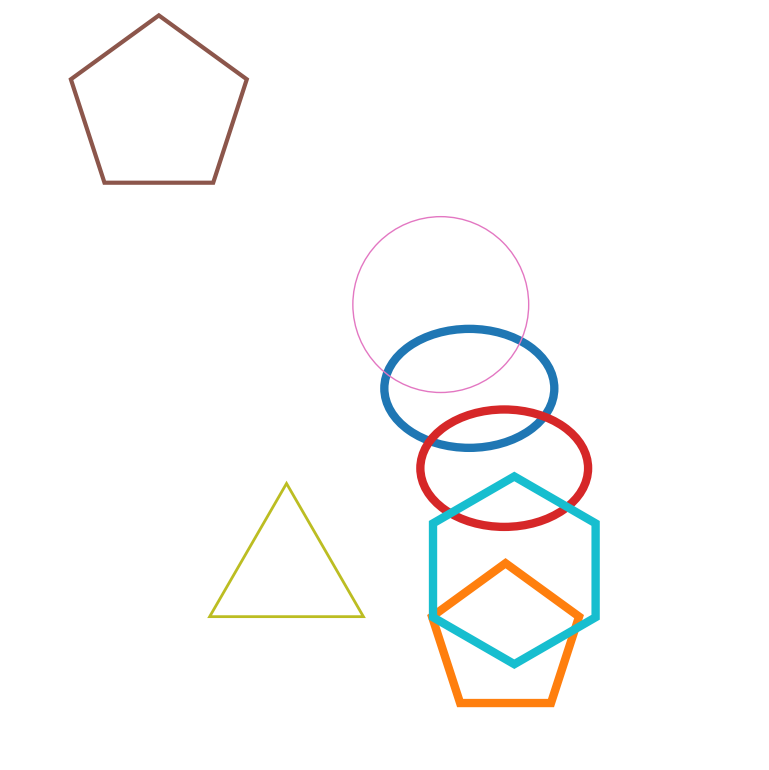[{"shape": "oval", "thickness": 3, "radius": 0.55, "center": [0.61, 0.496]}, {"shape": "pentagon", "thickness": 3, "radius": 0.5, "center": [0.657, 0.168]}, {"shape": "oval", "thickness": 3, "radius": 0.54, "center": [0.655, 0.392]}, {"shape": "pentagon", "thickness": 1.5, "radius": 0.6, "center": [0.206, 0.86]}, {"shape": "circle", "thickness": 0.5, "radius": 0.57, "center": [0.572, 0.604]}, {"shape": "triangle", "thickness": 1, "radius": 0.58, "center": [0.372, 0.257]}, {"shape": "hexagon", "thickness": 3, "radius": 0.61, "center": [0.668, 0.259]}]